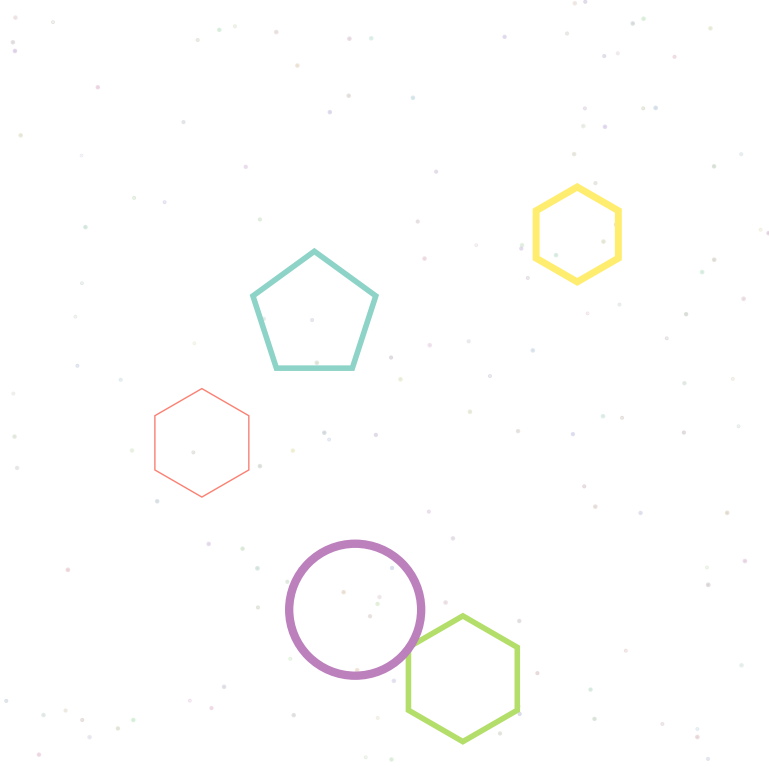[{"shape": "pentagon", "thickness": 2, "radius": 0.42, "center": [0.408, 0.59]}, {"shape": "hexagon", "thickness": 0.5, "radius": 0.35, "center": [0.262, 0.425]}, {"shape": "hexagon", "thickness": 2, "radius": 0.41, "center": [0.601, 0.118]}, {"shape": "circle", "thickness": 3, "radius": 0.43, "center": [0.461, 0.208]}, {"shape": "hexagon", "thickness": 2.5, "radius": 0.31, "center": [0.75, 0.696]}]